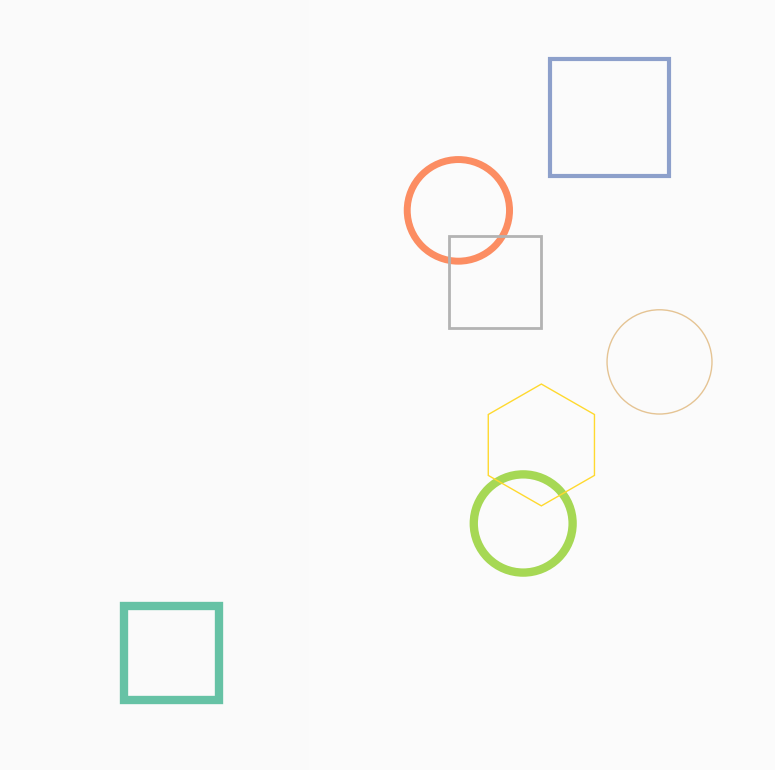[{"shape": "square", "thickness": 3, "radius": 0.31, "center": [0.221, 0.152]}, {"shape": "circle", "thickness": 2.5, "radius": 0.33, "center": [0.591, 0.727]}, {"shape": "square", "thickness": 1.5, "radius": 0.38, "center": [0.786, 0.848]}, {"shape": "circle", "thickness": 3, "radius": 0.32, "center": [0.675, 0.32]}, {"shape": "hexagon", "thickness": 0.5, "radius": 0.4, "center": [0.699, 0.422]}, {"shape": "circle", "thickness": 0.5, "radius": 0.34, "center": [0.851, 0.53]}, {"shape": "square", "thickness": 1, "radius": 0.3, "center": [0.638, 0.634]}]